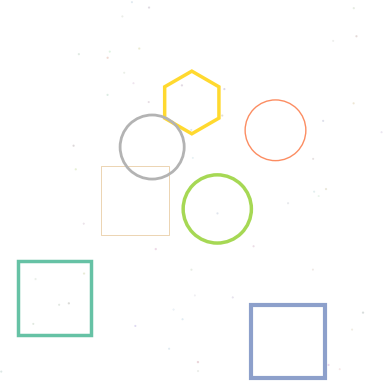[{"shape": "square", "thickness": 2.5, "radius": 0.48, "center": [0.142, 0.227]}, {"shape": "circle", "thickness": 1, "radius": 0.39, "center": [0.716, 0.662]}, {"shape": "square", "thickness": 3, "radius": 0.48, "center": [0.749, 0.113]}, {"shape": "circle", "thickness": 2.5, "radius": 0.44, "center": [0.564, 0.457]}, {"shape": "hexagon", "thickness": 2.5, "radius": 0.41, "center": [0.498, 0.734]}, {"shape": "square", "thickness": 0.5, "radius": 0.44, "center": [0.35, 0.479]}, {"shape": "circle", "thickness": 2, "radius": 0.42, "center": [0.395, 0.618]}]